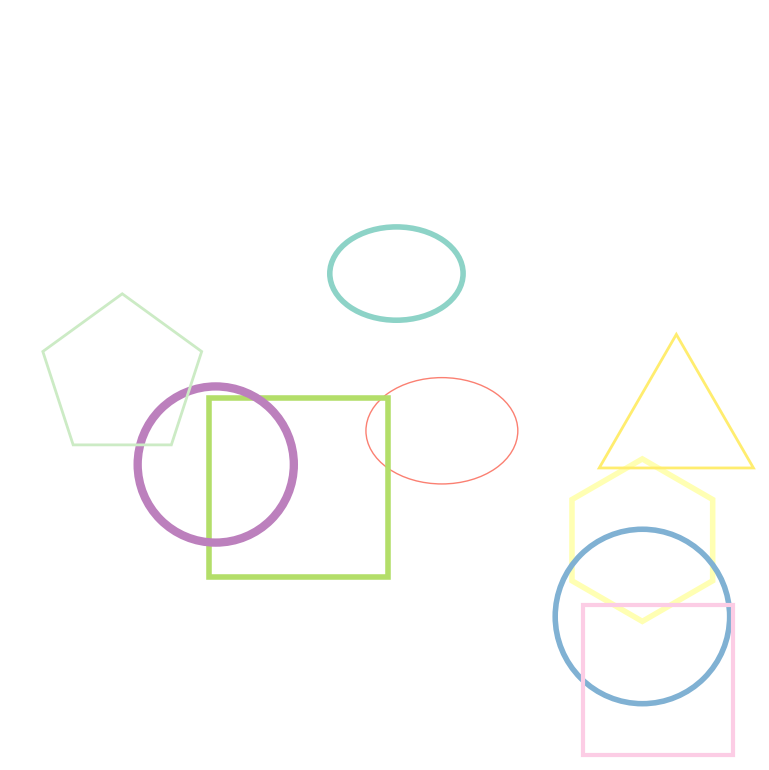[{"shape": "oval", "thickness": 2, "radius": 0.43, "center": [0.515, 0.645]}, {"shape": "hexagon", "thickness": 2, "radius": 0.53, "center": [0.834, 0.299]}, {"shape": "oval", "thickness": 0.5, "radius": 0.49, "center": [0.574, 0.441]}, {"shape": "circle", "thickness": 2, "radius": 0.57, "center": [0.834, 0.199]}, {"shape": "square", "thickness": 2, "radius": 0.58, "center": [0.388, 0.367]}, {"shape": "square", "thickness": 1.5, "radius": 0.49, "center": [0.855, 0.117]}, {"shape": "circle", "thickness": 3, "radius": 0.51, "center": [0.28, 0.397]}, {"shape": "pentagon", "thickness": 1, "radius": 0.54, "center": [0.159, 0.51]}, {"shape": "triangle", "thickness": 1, "radius": 0.58, "center": [0.878, 0.45]}]